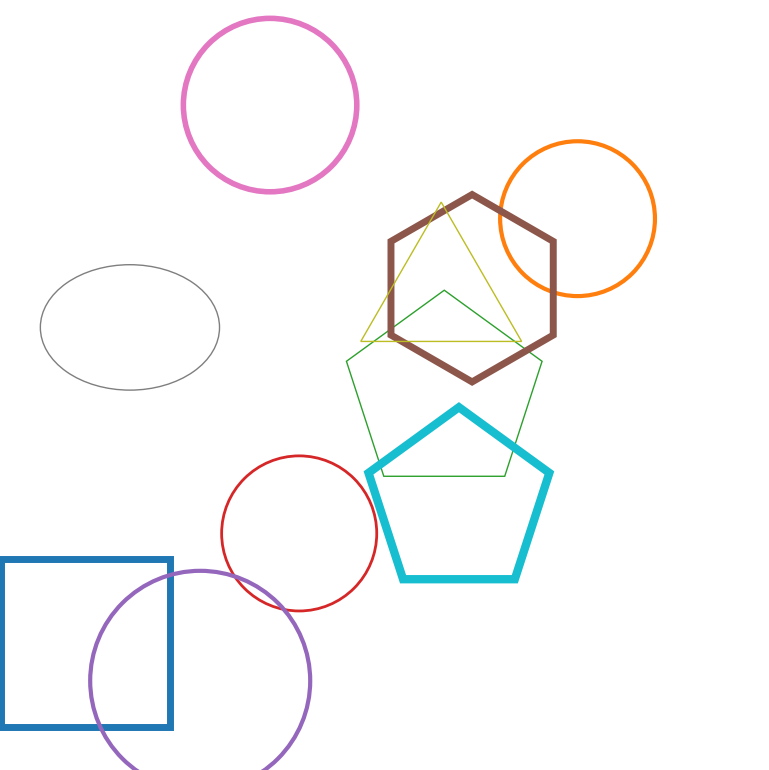[{"shape": "square", "thickness": 2.5, "radius": 0.55, "center": [0.111, 0.165]}, {"shape": "circle", "thickness": 1.5, "radius": 0.5, "center": [0.75, 0.716]}, {"shape": "pentagon", "thickness": 0.5, "radius": 0.67, "center": [0.577, 0.49]}, {"shape": "circle", "thickness": 1, "radius": 0.5, "center": [0.389, 0.307]}, {"shape": "circle", "thickness": 1.5, "radius": 0.71, "center": [0.26, 0.116]}, {"shape": "hexagon", "thickness": 2.5, "radius": 0.61, "center": [0.613, 0.626]}, {"shape": "circle", "thickness": 2, "radius": 0.56, "center": [0.351, 0.864]}, {"shape": "oval", "thickness": 0.5, "radius": 0.58, "center": [0.169, 0.575]}, {"shape": "triangle", "thickness": 0.5, "radius": 0.6, "center": [0.573, 0.617]}, {"shape": "pentagon", "thickness": 3, "radius": 0.62, "center": [0.596, 0.348]}]